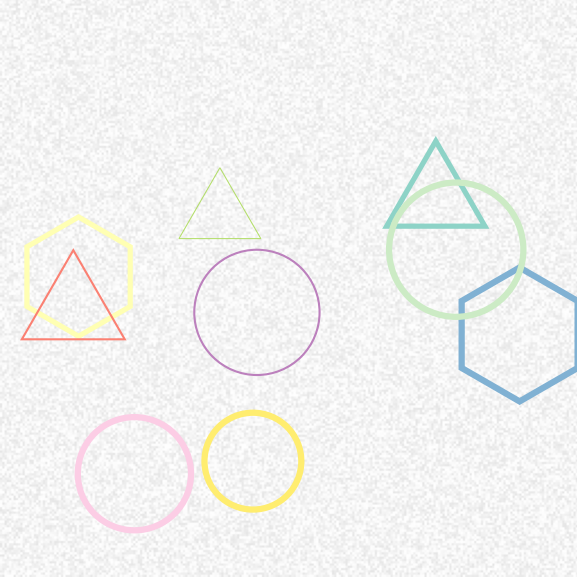[{"shape": "triangle", "thickness": 2.5, "radius": 0.49, "center": [0.755, 0.657]}, {"shape": "hexagon", "thickness": 2.5, "radius": 0.52, "center": [0.136, 0.52]}, {"shape": "triangle", "thickness": 1, "radius": 0.51, "center": [0.127, 0.463]}, {"shape": "hexagon", "thickness": 3, "radius": 0.58, "center": [0.9, 0.42]}, {"shape": "triangle", "thickness": 0.5, "radius": 0.41, "center": [0.381, 0.627]}, {"shape": "circle", "thickness": 3, "radius": 0.49, "center": [0.233, 0.179]}, {"shape": "circle", "thickness": 1, "radius": 0.54, "center": [0.445, 0.458]}, {"shape": "circle", "thickness": 3, "radius": 0.58, "center": [0.79, 0.567]}, {"shape": "circle", "thickness": 3, "radius": 0.42, "center": [0.438, 0.201]}]